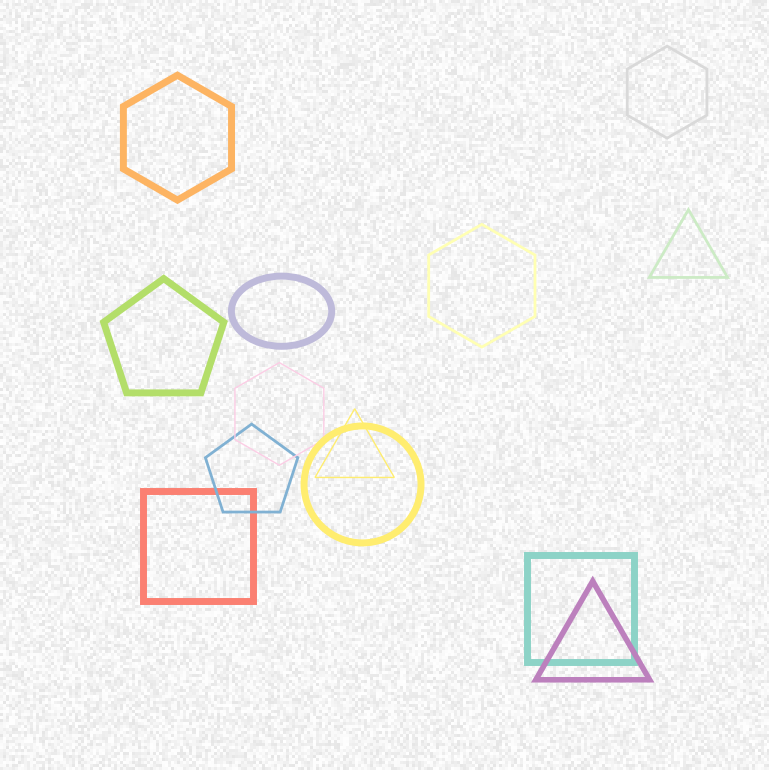[{"shape": "square", "thickness": 2.5, "radius": 0.35, "center": [0.754, 0.21]}, {"shape": "hexagon", "thickness": 1, "radius": 0.4, "center": [0.626, 0.629]}, {"shape": "oval", "thickness": 2.5, "radius": 0.33, "center": [0.366, 0.596]}, {"shape": "square", "thickness": 2.5, "radius": 0.36, "center": [0.257, 0.291]}, {"shape": "pentagon", "thickness": 1, "radius": 0.32, "center": [0.327, 0.386]}, {"shape": "hexagon", "thickness": 2.5, "radius": 0.41, "center": [0.23, 0.821]}, {"shape": "pentagon", "thickness": 2.5, "radius": 0.41, "center": [0.213, 0.556]}, {"shape": "hexagon", "thickness": 0.5, "radius": 0.33, "center": [0.363, 0.462]}, {"shape": "hexagon", "thickness": 1, "radius": 0.3, "center": [0.866, 0.88]}, {"shape": "triangle", "thickness": 2, "radius": 0.43, "center": [0.77, 0.16]}, {"shape": "triangle", "thickness": 1, "radius": 0.29, "center": [0.894, 0.669]}, {"shape": "triangle", "thickness": 0.5, "radius": 0.3, "center": [0.461, 0.41]}, {"shape": "circle", "thickness": 2.5, "radius": 0.38, "center": [0.471, 0.371]}]